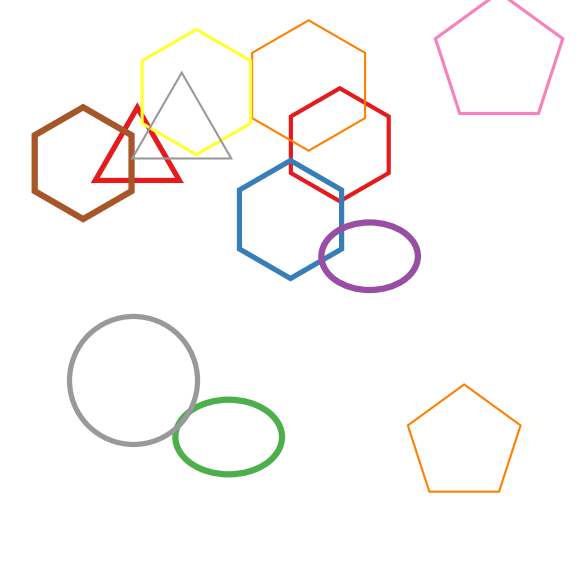[{"shape": "triangle", "thickness": 2.5, "radius": 0.42, "center": [0.238, 0.729]}, {"shape": "hexagon", "thickness": 2, "radius": 0.49, "center": [0.588, 0.748]}, {"shape": "hexagon", "thickness": 2.5, "radius": 0.51, "center": [0.503, 0.619]}, {"shape": "oval", "thickness": 3, "radius": 0.46, "center": [0.396, 0.242]}, {"shape": "oval", "thickness": 3, "radius": 0.42, "center": [0.64, 0.555]}, {"shape": "hexagon", "thickness": 1, "radius": 0.56, "center": [0.534, 0.851]}, {"shape": "pentagon", "thickness": 1, "radius": 0.51, "center": [0.804, 0.231]}, {"shape": "hexagon", "thickness": 1.5, "radius": 0.54, "center": [0.34, 0.84]}, {"shape": "hexagon", "thickness": 3, "radius": 0.48, "center": [0.144, 0.717]}, {"shape": "pentagon", "thickness": 1.5, "radius": 0.58, "center": [0.864, 0.896]}, {"shape": "circle", "thickness": 2.5, "radius": 0.55, "center": [0.231, 0.34]}, {"shape": "triangle", "thickness": 1, "radius": 0.5, "center": [0.315, 0.774]}]